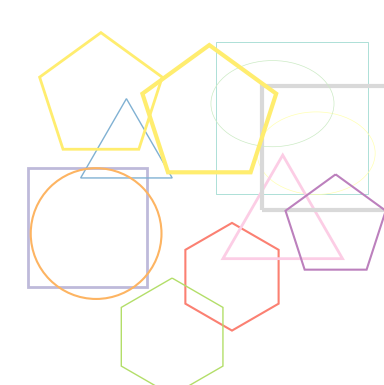[{"shape": "square", "thickness": 0.5, "radius": 0.99, "center": [0.759, 0.693]}, {"shape": "oval", "thickness": 0.5, "radius": 0.77, "center": [0.821, 0.602]}, {"shape": "square", "thickness": 2, "radius": 0.77, "center": [0.228, 0.409]}, {"shape": "hexagon", "thickness": 1.5, "radius": 0.7, "center": [0.603, 0.281]}, {"shape": "triangle", "thickness": 1, "radius": 0.69, "center": [0.328, 0.606]}, {"shape": "circle", "thickness": 1.5, "radius": 0.85, "center": [0.25, 0.393]}, {"shape": "hexagon", "thickness": 1, "radius": 0.76, "center": [0.447, 0.125]}, {"shape": "triangle", "thickness": 2, "radius": 0.9, "center": [0.734, 0.418]}, {"shape": "square", "thickness": 3, "radius": 0.8, "center": [0.84, 0.616]}, {"shape": "pentagon", "thickness": 1.5, "radius": 0.68, "center": [0.872, 0.41]}, {"shape": "oval", "thickness": 0.5, "radius": 0.8, "center": [0.708, 0.731]}, {"shape": "pentagon", "thickness": 3, "radius": 0.91, "center": [0.544, 0.7]}, {"shape": "pentagon", "thickness": 2, "radius": 0.84, "center": [0.262, 0.748]}]